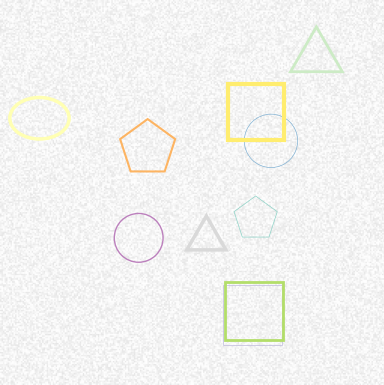[{"shape": "pentagon", "thickness": 0.5, "radius": 0.29, "center": [0.664, 0.432]}, {"shape": "oval", "thickness": 2.5, "radius": 0.39, "center": [0.103, 0.693]}, {"shape": "square", "thickness": 0.5, "radius": 0.38, "center": [0.655, 0.182]}, {"shape": "circle", "thickness": 0.5, "radius": 0.35, "center": [0.704, 0.634]}, {"shape": "pentagon", "thickness": 1.5, "radius": 0.38, "center": [0.384, 0.616]}, {"shape": "square", "thickness": 2, "radius": 0.38, "center": [0.659, 0.192]}, {"shape": "triangle", "thickness": 2.5, "radius": 0.29, "center": [0.536, 0.38]}, {"shape": "circle", "thickness": 1, "radius": 0.32, "center": [0.36, 0.382]}, {"shape": "triangle", "thickness": 2, "radius": 0.39, "center": [0.822, 0.853]}, {"shape": "square", "thickness": 3, "radius": 0.36, "center": [0.664, 0.708]}]